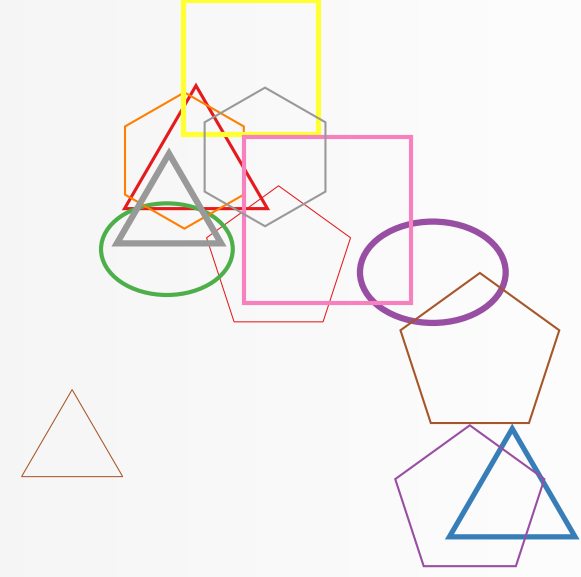[{"shape": "pentagon", "thickness": 0.5, "radius": 0.65, "center": [0.479, 0.547]}, {"shape": "triangle", "thickness": 1.5, "radius": 0.71, "center": [0.337, 0.709]}, {"shape": "triangle", "thickness": 2.5, "radius": 0.62, "center": [0.881, 0.132]}, {"shape": "oval", "thickness": 2, "radius": 0.57, "center": [0.287, 0.568]}, {"shape": "oval", "thickness": 3, "radius": 0.63, "center": [0.745, 0.528]}, {"shape": "pentagon", "thickness": 1, "radius": 0.67, "center": [0.808, 0.128]}, {"shape": "hexagon", "thickness": 1, "radius": 0.59, "center": [0.317, 0.721]}, {"shape": "square", "thickness": 2.5, "radius": 0.58, "center": [0.431, 0.883]}, {"shape": "pentagon", "thickness": 1, "radius": 0.72, "center": [0.826, 0.383]}, {"shape": "triangle", "thickness": 0.5, "radius": 0.5, "center": [0.124, 0.224]}, {"shape": "square", "thickness": 2, "radius": 0.72, "center": [0.563, 0.619]}, {"shape": "triangle", "thickness": 3, "radius": 0.52, "center": [0.291, 0.63]}, {"shape": "hexagon", "thickness": 1, "radius": 0.6, "center": [0.456, 0.727]}]